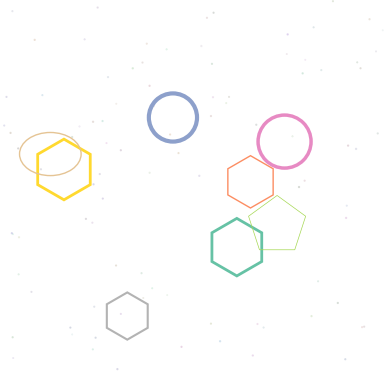[{"shape": "hexagon", "thickness": 2, "radius": 0.37, "center": [0.615, 0.358]}, {"shape": "hexagon", "thickness": 1, "radius": 0.34, "center": [0.651, 0.528]}, {"shape": "circle", "thickness": 3, "radius": 0.31, "center": [0.449, 0.695]}, {"shape": "circle", "thickness": 2.5, "radius": 0.34, "center": [0.739, 0.632]}, {"shape": "pentagon", "thickness": 0.5, "radius": 0.39, "center": [0.72, 0.414]}, {"shape": "hexagon", "thickness": 2, "radius": 0.39, "center": [0.166, 0.56]}, {"shape": "oval", "thickness": 1, "radius": 0.4, "center": [0.131, 0.6]}, {"shape": "hexagon", "thickness": 1.5, "radius": 0.31, "center": [0.331, 0.179]}]